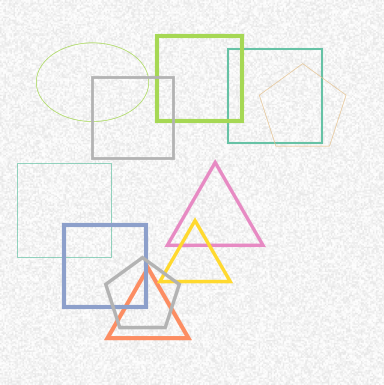[{"shape": "square", "thickness": 1.5, "radius": 0.61, "center": [0.714, 0.75]}, {"shape": "square", "thickness": 0.5, "radius": 0.61, "center": [0.167, 0.455]}, {"shape": "triangle", "thickness": 3, "radius": 0.61, "center": [0.384, 0.182]}, {"shape": "square", "thickness": 3, "radius": 0.53, "center": [0.273, 0.309]}, {"shape": "triangle", "thickness": 2.5, "radius": 0.72, "center": [0.559, 0.434]}, {"shape": "oval", "thickness": 0.5, "radius": 0.73, "center": [0.24, 0.787]}, {"shape": "square", "thickness": 3, "radius": 0.55, "center": [0.519, 0.797]}, {"shape": "triangle", "thickness": 2.5, "radius": 0.53, "center": [0.507, 0.321]}, {"shape": "pentagon", "thickness": 0.5, "radius": 0.59, "center": [0.786, 0.716]}, {"shape": "pentagon", "thickness": 2.5, "radius": 0.5, "center": [0.37, 0.23]}, {"shape": "square", "thickness": 2, "radius": 0.53, "center": [0.345, 0.696]}]